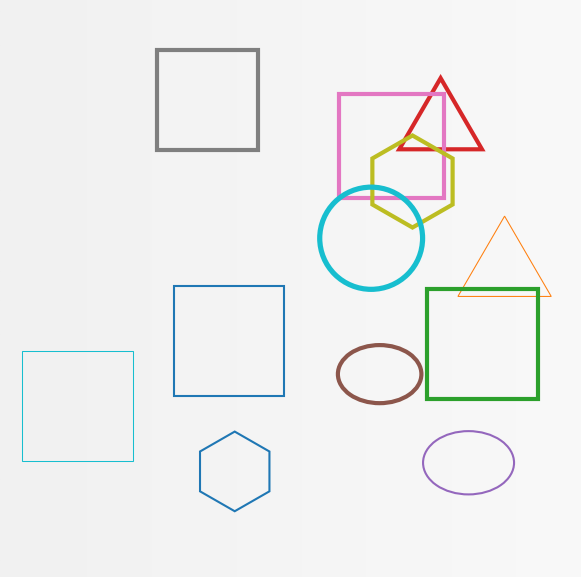[{"shape": "hexagon", "thickness": 1, "radius": 0.34, "center": [0.404, 0.183]}, {"shape": "square", "thickness": 1, "radius": 0.47, "center": [0.393, 0.409]}, {"shape": "triangle", "thickness": 0.5, "radius": 0.46, "center": [0.868, 0.532]}, {"shape": "square", "thickness": 2, "radius": 0.48, "center": [0.83, 0.404]}, {"shape": "triangle", "thickness": 2, "radius": 0.41, "center": [0.758, 0.782]}, {"shape": "oval", "thickness": 1, "radius": 0.39, "center": [0.806, 0.198]}, {"shape": "oval", "thickness": 2, "radius": 0.36, "center": [0.653, 0.351]}, {"shape": "square", "thickness": 2, "radius": 0.45, "center": [0.674, 0.746]}, {"shape": "square", "thickness": 2, "radius": 0.44, "center": [0.357, 0.826]}, {"shape": "hexagon", "thickness": 2, "radius": 0.4, "center": [0.71, 0.685]}, {"shape": "square", "thickness": 0.5, "radius": 0.48, "center": [0.133, 0.296]}, {"shape": "circle", "thickness": 2.5, "radius": 0.44, "center": [0.639, 0.587]}]